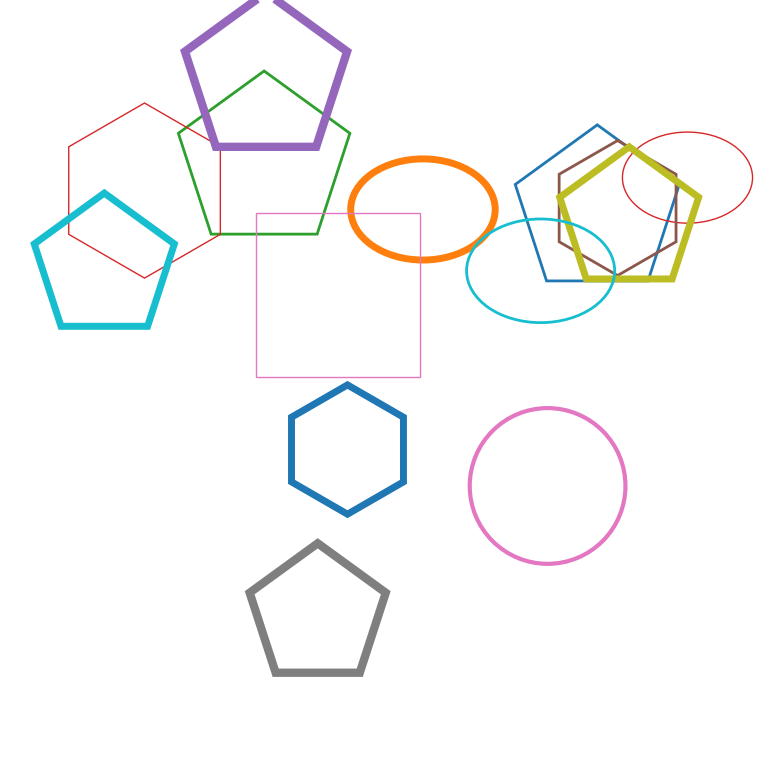[{"shape": "pentagon", "thickness": 1, "radius": 0.56, "center": [0.776, 0.726]}, {"shape": "hexagon", "thickness": 2.5, "radius": 0.42, "center": [0.451, 0.416]}, {"shape": "oval", "thickness": 2.5, "radius": 0.47, "center": [0.549, 0.728]}, {"shape": "pentagon", "thickness": 1, "radius": 0.59, "center": [0.343, 0.791]}, {"shape": "hexagon", "thickness": 0.5, "radius": 0.57, "center": [0.188, 0.753]}, {"shape": "oval", "thickness": 0.5, "radius": 0.42, "center": [0.893, 0.769]}, {"shape": "pentagon", "thickness": 3, "radius": 0.55, "center": [0.346, 0.899]}, {"shape": "hexagon", "thickness": 1, "radius": 0.44, "center": [0.802, 0.73]}, {"shape": "square", "thickness": 0.5, "radius": 0.53, "center": [0.439, 0.617]}, {"shape": "circle", "thickness": 1.5, "radius": 0.51, "center": [0.711, 0.369]}, {"shape": "pentagon", "thickness": 3, "radius": 0.46, "center": [0.413, 0.201]}, {"shape": "pentagon", "thickness": 2.5, "radius": 0.47, "center": [0.817, 0.714]}, {"shape": "pentagon", "thickness": 2.5, "radius": 0.48, "center": [0.135, 0.654]}, {"shape": "oval", "thickness": 1, "radius": 0.48, "center": [0.702, 0.648]}]